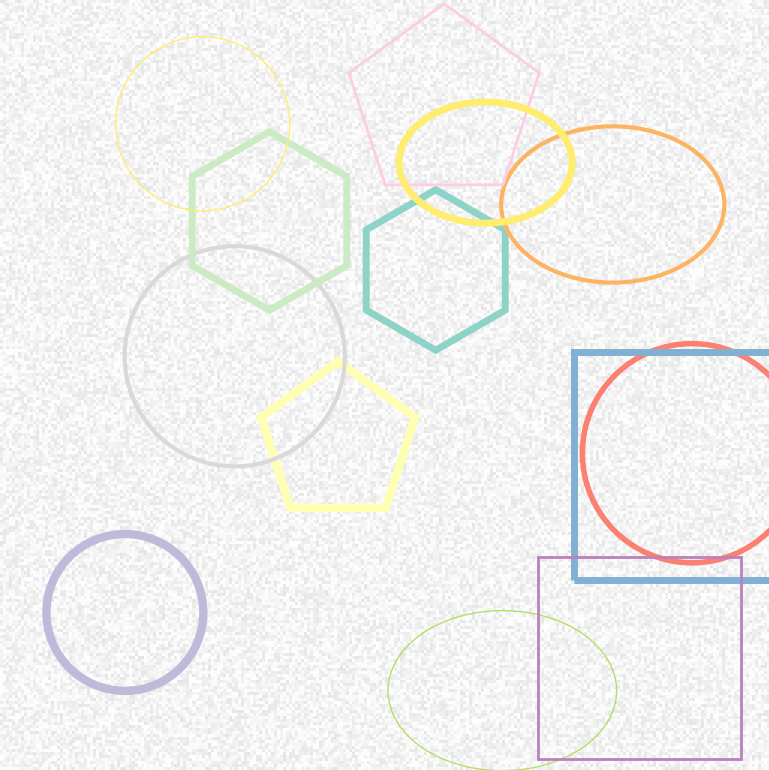[{"shape": "hexagon", "thickness": 2.5, "radius": 0.52, "center": [0.566, 0.649]}, {"shape": "pentagon", "thickness": 3, "radius": 0.53, "center": [0.439, 0.425]}, {"shape": "circle", "thickness": 3, "radius": 0.51, "center": [0.162, 0.205]}, {"shape": "circle", "thickness": 2, "radius": 0.71, "center": [0.899, 0.411]}, {"shape": "square", "thickness": 2.5, "radius": 0.74, "center": [0.894, 0.395]}, {"shape": "oval", "thickness": 1.5, "radius": 0.72, "center": [0.796, 0.734]}, {"shape": "oval", "thickness": 0.5, "radius": 0.74, "center": [0.652, 0.103]}, {"shape": "pentagon", "thickness": 1, "radius": 0.65, "center": [0.577, 0.865]}, {"shape": "circle", "thickness": 1.5, "radius": 0.72, "center": [0.305, 0.537]}, {"shape": "square", "thickness": 1, "radius": 0.66, "center": [0.831, 0.145]}, {"shape": "hexagon", "thickness": 2.5, "radius": 0.58, "center": [0.35, 0.713]}, {"shape": "circle", "thickness": 0.5, "radius": 0.57, "center": [0.263, 0.839]}, {"shape": "oval", "thickness": 2.5, "radius": 0.56, "center": [0.631, 0.789]}]